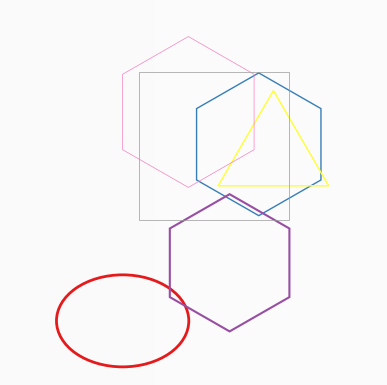[{"shape": "oval", "thickness": 2, "radius": 0.85, "center": [0.316, 0.167]}, {"shape": "hexagon", "thickness": 1, "radius": 0.93, "center": [0.668, 0.625]}, {"shape": "hexagon", "thickness": 1.5, "radius": 0.89, "center": [0.593, 0.317]}, {"shape": "triangle", "thickness": 1, "radius": 0.82, "center": [0.706, 0.6]}, {"shape": "hexagon", "thickness": 0.5, "radius": 0.98, "center": [0.486, 0.709]}, {"shape": "square", "thickness": 0.5, "radius": 0.96, "center": [0.552, 0.62]}]